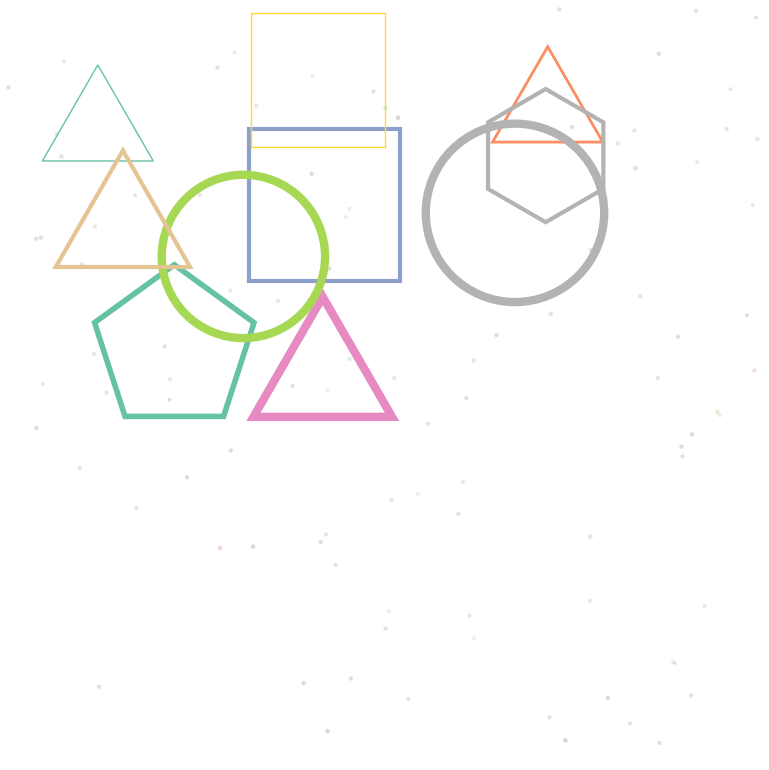[{"shape": "triangle", "thickness": 0.5, "radius": 0.42, "center": [0.127, 0.833]}, {"shape": "pentagon", "thickness": 2, "radius": 0.54, "center": [0.226, 0.547]}, {"shape": "triangle", "thickness": 1, "radius": 0.41, "center": [0.711, 0.857]}, {"shape": "square", "thickness": 1.5, "radius": 0.49, "center": [0.422, 0.734]}, {"shape": "triangle", "thickness": 3, "radius": 0.52, "center": [0.419, 0.511]}, {"shape": "circle", "thickness": 3, "radius": 0.53, "center": [0.316, 0.667]}, {"shape": "square", "thickness": 0.5, "radius": 0.44, "center": [0.413, 0.896]}, {"shape": "triangle", "thickness": 1.5, "radius": 0.5, "center": [0.16, 0.704]}, {"shape": "circle", "thickness": 3, "radius": 0.58, "center": [0.669, 0.724]}, {"shape": "hexagon", "thickness": 1.5, "radius": 0.43, "center": [0.709, 0.798]}]